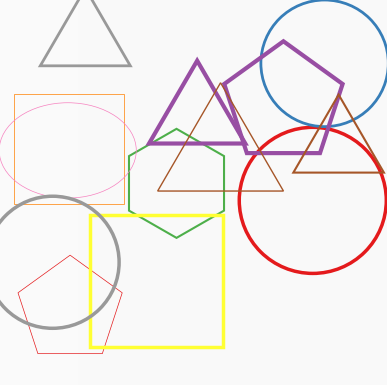[{"shape": "pentagon", "thickness": 0.5, "radius": 0.71, "center": [0.181, 0.196]}, {"shape": "circle", "thickness": 2.5, "radius": 0.95, "center": [0.807, 0.48]}, {"shape": "circle", "thickness": 2, "radius": 0.82, "center": [0.838, 0.836]}, {"shape": "hexagon", "thickness": 1.5, "radius": 0.71, "center": [0.456, 0.524]}, {"shape": "pentagon", "thickness": 3, "radius": 0.8, "center": [0.731, 0.732]}, {"shape": "triangle", "thickness": 3, "radius": 0.72, "center": [0.509, 0.699]}, {"shape": "square", "thickness": 0.5, "radius": 0.71, "center": [0.178, 0.612]}, {"shape": "square", "thickness": 2.5, "radius": 0.86, "center": [0.403, 0.27]}, {"shape": "triangle", "thickness": 1.5, "radius": 0.67, "center": [0.874, 0.619]}, {"shape": "triangle", "thickness": 1, "radius": 0.94, "center": [0.569, 0.598]}, {"shape": "oval", "thickness": 0.5, "radius": 0.88, "center": [0.175, 0.609]}, {"shape": "triangle", "thickness": 2, "radius": 0.67, "center": [0.22, 0.896]}, {"shape": "circle", "thickness": 2.5, "radius": 0.86, "center": [0.136, 0.319]}]